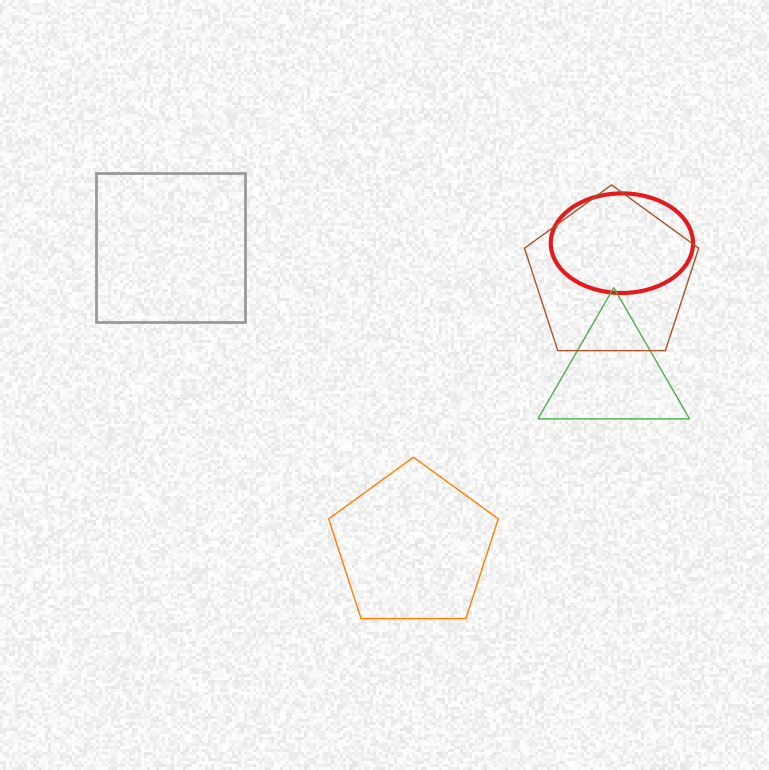[{"shape": "oval", "thickness": 1.5, "radius": 0.46, "center": [0.808, 0.684]}, {"shape": "triangle", "thickness": 0.5, "radius": 0.57, "center": [0.797, 0.513]}, {"shape": "pentagon", "thickness": 0.5, "radius": 0.58, "center": [0.537, 0.29]}, {"shape": "pentagon", "thickness": 0.5, "radius": 0.59, "center": [0.794, 0.641]}, {"shape": "square", "thickness": 1, "radius": 0.48, "center": [0.222, 0.678]}]